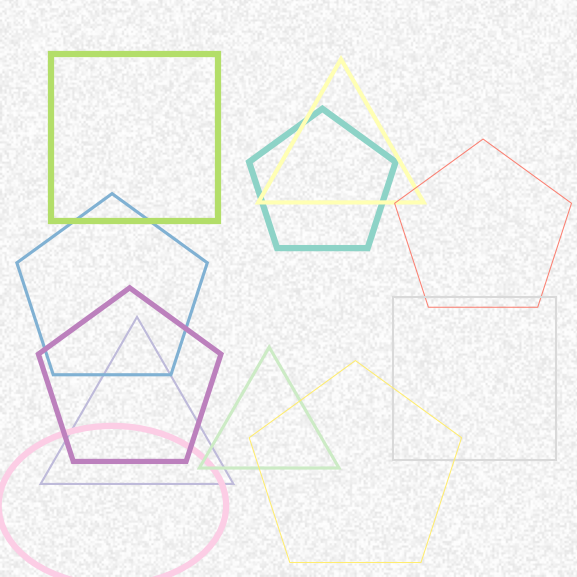[{"shape": "pentagon", "thickness": 3, "radius": 0.67, "center": [0.558, 0.677]}, {"shape": "triangle", "thickness": 2, "radius": 0.83, "center": [0.59, 0.731]}, {"shape": "triangle", "thickness": 1, "radius": 0.96, "center": [0.237, 0.258]}, {"shape": "pentagon", "thickness": 0.5, "radius": 0.81, "center": [0.836, 0.597]}, {"shape": "pentagon", "thickness": 1.5, "radius": 0.87, "center": [0.194, 0.49]}, {"shape": "square", "thickness": 3, "radius": 0.72, "center": [0.233, 0.761]}, {"shape": "oval", "thickness": 3, "radius": 0.98, "center": [0.195, 0.124]}, {"shape": "square", "thickness": 1, "radius": 0.71, "center": [0.822, 0.344]}, {"shape": "pentagon", "thickness": 2.5, "radius": 0.83, "center": [0.225, 0.335]}, {"shape": "triangle", "thickness": 1.5, "radius": 0.7, "center": [0.466, 0.258]}, {"shape": "pentagon", "thickness": 0.5, "radius": 0.97, "center": [0.615, 0.181]}]